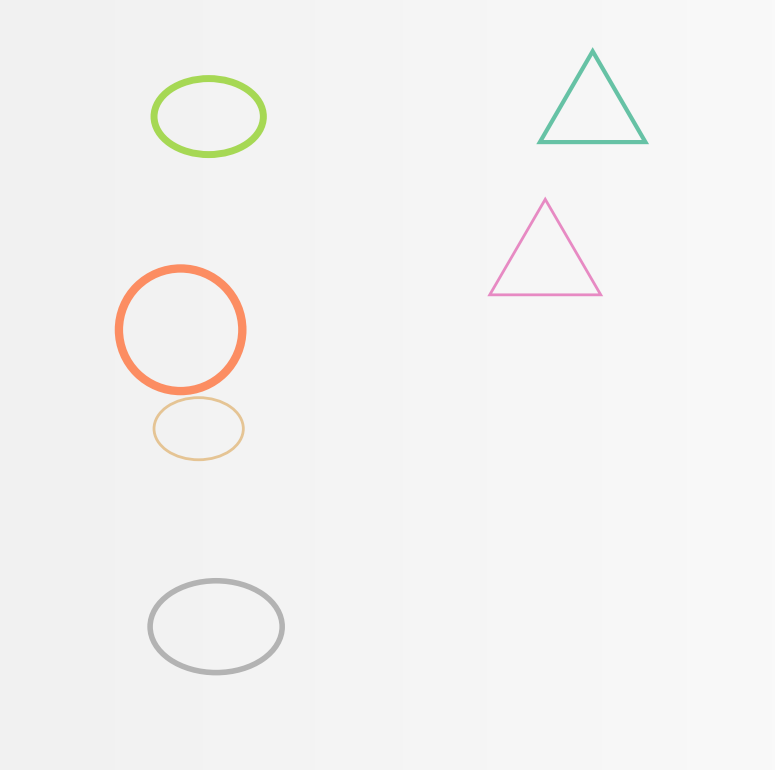[{"shape": "triangle", "thickness": 1.5, "radius": 0.39, "center": [0.765, 0.855]}, {"shape": "circle", "thickness": 3, "radius": 0.4, "center": [0.233, 0.572]}, {"shape": "triangle", "thickness": 1, "radius": 0.41, "center": [0.704, 0.658]}, {"shape": "oval", "thickness": 2.5, "radius": 0.35, "center": [0.269, 0.849]}, {"shape": "oval", "thickness": 1, "radius": 0.29, "center": [0.256, 0.443]}, {"shape": "oval", "thickness": 2, "radius": 0.43, "center": [0.279, 0.186]}]